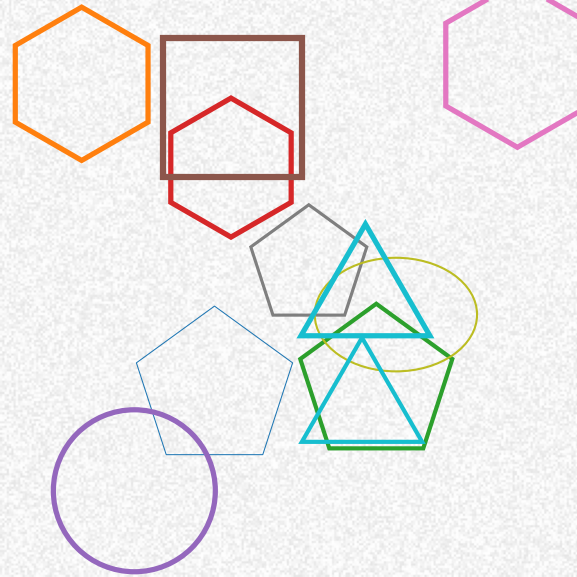[{"shape": "pentagon", "thickness": 0.5, "radius": 0.71, "center": [0.371, 0.327]}, {"shape": "hexagon", "thickness": 2.5, "radius": 0.66, "center": [0.141, 0.854]}, {"shape": "pentagon", "thickness": 2, "radius": 0.69, "center": [0.652, 0.335]}, {"shape": "hexagon", "thickness": 2.5, "radius": 0.6, "center": [0.4, 0.709]}, {"shape": "circle", "thickness": 2.5, "radius": 0.7, "center": [0.233, 0.149]}, {"shape": "square", "thickness": 3, "radius": 0.6, "center": [0.403, 0.813]}, {"shape": "hexagon", "thickness": 2.5, "radius": 0.72, "center": [0.896, 0.887]}, {"shape": "pentagon", "thickness": 1.5, "radius": 0.53, "center": [0.535, 0.539]}, {"shape": "oval", "thickness": 1, "radius": 0.7, "center": [0.686, 0.454]}, {"shape": "triangle", "thickness": 2.5, "radius": 0.64, "center": [0.633, 0.482]}, {"shape": "triangle", "thickness": 2, "radius": 0.6, "center": [0.627, 0.294]}]